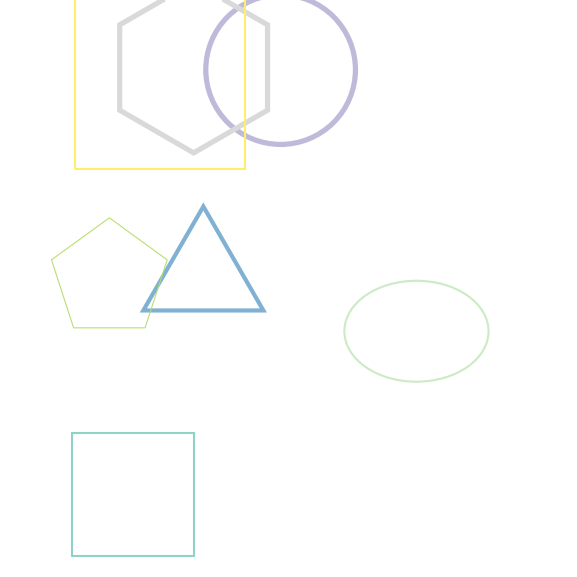[{"shape": "square", "thickness": 1, "radius": 0.53, "center": [0.23, 0.143]}, {"shape": "circle", "thickness": 2.5, "radius": 0.65, "center": [0.486, 0.879]}, {"shape": "triangle", "thickness": 2, "radius": 0.6, "center": [0.352, 0.522]}, {"shape": "pentagon", "thickness": 0.5, "radius": 0.53, "center": [0.189, 0.517]}, {"shape": "hexagon", "thickness": 2.5, "radius": 0.74, "center": [0.335, 0.882]}, {"shape": "oval", "thickness": 1, "radius": 0.62, "center": [0.721, 0.426]}, {"shape": "square", "thickness": 1, "radius": 0.73, "center": [0.277, 0.854]}]